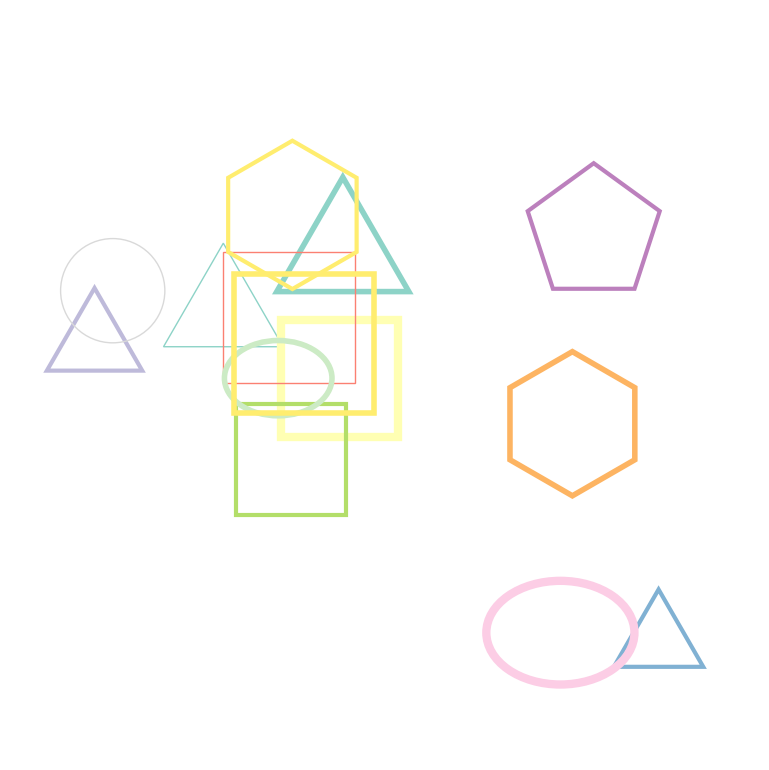[{"shape": "triangle", "thickness": 2, "radius": 0.49, "center": [0.445, 0.671]}, {"shape": "triangle", "thickness": 0.5, "radius": 0.45, "center": [0.29, 0.595]}, {"shape": "square", "thickness": 3, "radius": 0.38, "center": [0.441, 0.509]}, {"shape": "triangle", "thickness": 1.5, "radius": 0.36, "center": [0.123, 0.554]}, {"shape": "square", "thickness": 0.5, "radius": 0.43, "center": [0.375, 0.588]}, {"shape": "triangle", "thickness": 1.5, "radius": 0.33, "center": [0.855, 0.168]}, {"shape": "hexagon", "thickness": 2, "radius": 0.47, "center": [0.743, 0.45]}, {"shape": "square", "thickness": 1.5, "radius": 0.36, "center": [0.378, 0.403]}, {"shape": "oval", "thickness": 3, "radius": 0.48, "center": [0.728, 0.178]}, {"shape": "circle", "thickness": 0.5, "radius": 0.34, "center": [0.146, 0.622]}, {"shape": "pentagon", "thickness": 1.5, "radius": 0.45, "center": [0.771, 0.698]}, {"shape": "oval", "thickness": 2, "radius": 0.35, "center": [0.361, 0.509]}, {"shape": "square", "thickness": 2, "radius": 0.45, "center": [0.395, 0.554]}, {"shape": "hexagon", "thickness": 1.5, "radius": 0.48, "center": [0.38, 0.721]}]